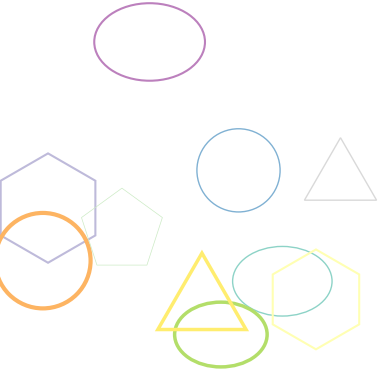[{"shape": "oval", "thickness": 1, "radius": 0.65, "center": [0.733, 0.269]}, {"shape": "hexagon", "thickness": 1.5, "radius": 0.65, "center": [0.821, 0.222]}, {"shape": "hexagon", "thickness": 1.5, "radius": 0.71, "center": [0.125, 0.46]}, {"shape": "circle", "thickness": 1, "radius": 0.54, "center": [0.619, 0.558]}, {"shape": "circle", "thickness": 3, "radius": 0.62, "center": [0.111, 0.323]}, {"shape": "oval", "thickness": 2.5, "radius": 0.6, "center": [0.574, 0.131]}, {"shape": "triangle", "thickness": 1, "radius": 0.54, "center": [0.884, 0.534]}, {"shape": "oval", "thickness": 1.5, "radius": 0.72, "center": [0.389, 0.891]}, {"shape": "pentagon", "thickness": 0.5, "radius": 0.55, "center": [0.317, 0.401]}, {"shape": "triangle", "thickness": 2.5, "radius": 0.66, "center": [0.525, 0.21]}]